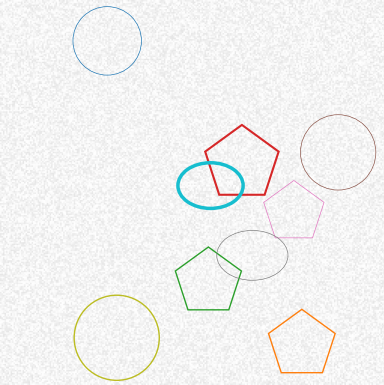[{"shape": "circle", "thickness": 0.5, "radius": 0.44, "center": [0.278, 0.894]}, {"shape": "pentagon", "thickness": 1, "radius": 0.45, "center": [0.784, 0.106]}, {"shape": "pentagon", "thickness": 1, "radius": 0.45, "center": [0.541, 0.268]}, {"shape": "pentagon", "thickness": 1.5, "radius": 0.5, "center": [0.628, 0.575]}, {"shape": "circle", "thickness": 0.5, "radius": 0.49, "center": [0.878, 0.604]}, {"shape": "pentagon", "thickness": 0.5, "radius": 0.41, "center": [0.763, 0.449]}, {"shape": "oval", "thickness": 0.5, "radius": 0.46, "center": [0.655, 0.337]}, {"shape": "circle", "thickness": 1, "radius": 0.55, "center": [0.303, 0.123]}, {"shape": "oval", "thickness": 2.5, "radius": 0.42, "center": [0.547, 0.518]}]